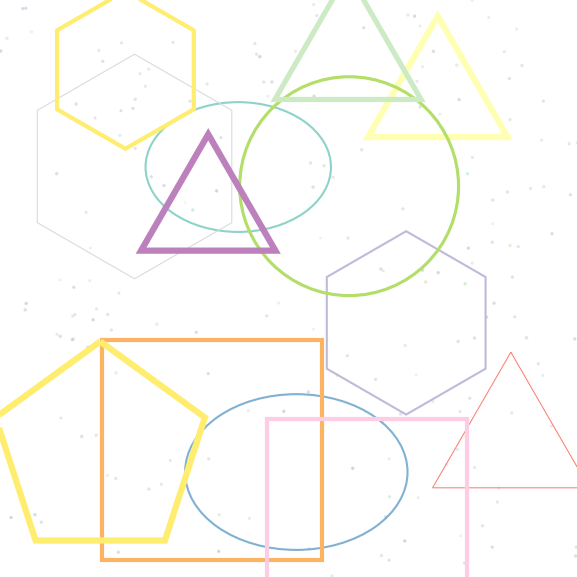[{"shape": "oval", "thickness": 1, "radius": 0.8, "center": [0.413, 0.71]}, {"shape": "triangle", "thickness": 3, "radius": 0.7, "center": [0.758, 0.832]}, {"shape": "hexagon", "thickness": 1, "radius": 0.79, "center": [0.703, 0.44]}, {"shape": "triangle", "thickness": 0.5, "radius": 0.78, "center": [0.885, 0.233]}, {"shape": "oval", "thickness": 1, "radius": 0.96, "center": [0.513, 0.182]}, {"shape": "square", "thickness": 2, "radius": 0.95, "center": [0.368, 0.22]}, {"shape": "circle", "thickness": 1.5, "radius": 0.95, "center": [0.605, 0.677]}, {"shape": "square", "thickness": 2, "radius": 0.87, "center": [0.635, 0.101]}, {"shape": "hexagon", "thickness": 0.5, "radius": 0.97, "center": [0.233, 0.711]}, {"shape": "triangle", "thickness": 3, "radius": 0.67, "center": [0.361, 0.632]}, {"shape": "triangle", "thickness": 2.5, "radius": 0.73, "center": [0.603, 0.9]}, {"shape": "hexagon", "thickness": 2, "radius": 0.68, "center": [0.217, 0.878]}, {"shape": "pentagon", "thickness": 3, "radius": 0.95, "center": [0.174, 0.217]}]